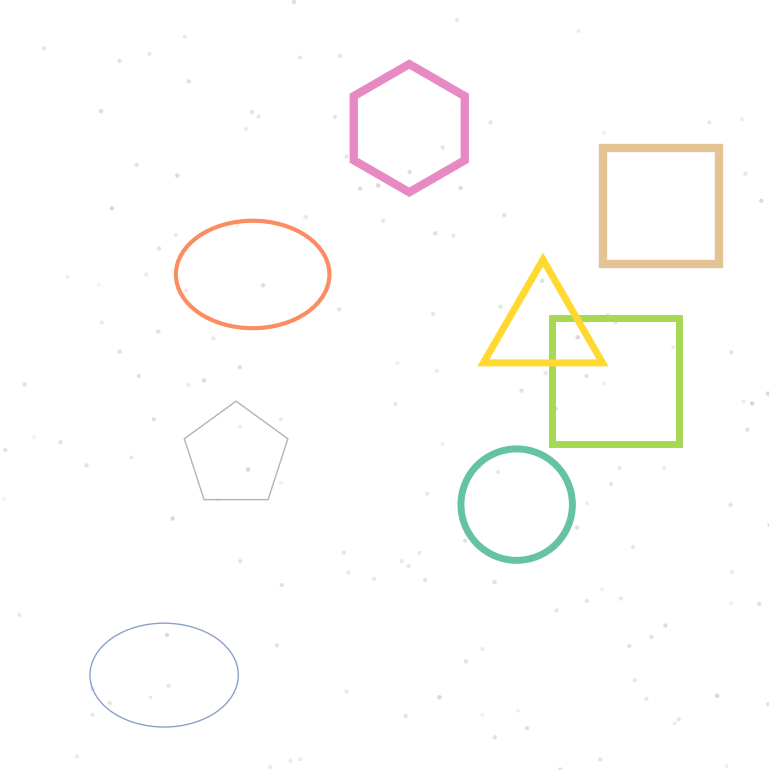[{"shape": "circle", "thickness": 2.5, "radius": 0.36, "center": [0.671, 0.345]}, {"shape": "oval", "thickness": 1.5, "radius": 0.5, "center": [0.328, 0.644]}, {"shape": "oval", "thickness": 0.5, "radius": 0.48, "center": [0.213, 0.123]}, {"shape": "hexagon", "thickness": 3, "radius": 0.42, "center": [0.532, 0.834]}, {"shape": "square", "thickness": 2.5, "radius": 0.41, "center": [0.8, 0.505]}, {"shape": "triangle", "thickness": 2.5, "radius": 0.45, "center": [0.705, 0.573]}, {"shape": "square", "thickness": 3, "radius": 0.38, "center": [0.858, 0.732]}, {"shape": "pentagon", "thickness": 0.5, "radius": 0.35, "center": [0.307, 0.408]}]